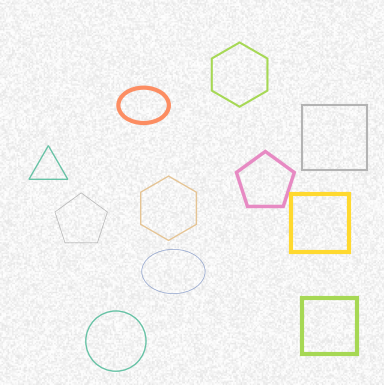[{"shape": "circle", "thickness": 1, "radius": 0.39, "center": [0.301, 0.114]}, {"shape": "triangle", "thickness": 1, "radius": 0.29, "center": [0.126, 0.563]}, {"shape": "oval", "thickness": 3, "radius": 0.33, "center": [0.373, 0.726]}, {"shape": "oval", "thickness": 0.5, "radius": 0.41, "center": [0.45, 0.295]}, {"shape": "pentagon", "thickness": 2.5, "radius": 0.39, "center": [0.689, 0.528]}, {"shape": "hexagon", "thickness": 1.5, "radius": 0.42, "center": [0.622, 0.806]}, {"shape": "square", "thickness": 3, "radius": 0.36, "center": [0.856, 0.153]}, {"shape": "square", "thickness": 3, "radius": 0.38, "center": [0.831, 0.421]}, {"shape": "hexagon", "thickness": 1, "radius": 0.42, "center": [0.438, 0.459]}, {"shape": "square", "thickness": 1.5, "radius": 0.42, "center": [0.869, 0.643]}, {"shape": "pentagon", "thickness": 0.5, "radius": 0.36, "center": [0.211, 0.427]}]